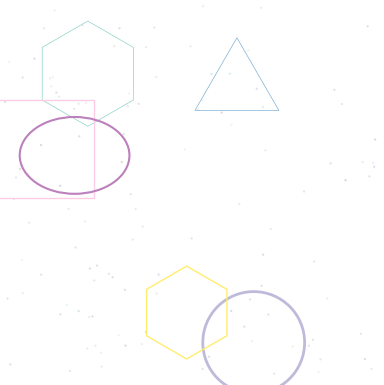[{"shape": "hexagon", "thickness": 0.5, "radius": 0.68, "center": [0.228, 0.809]}, {"shape": "circle", "thickness": 2, "radius": 0.66, "center": [0.659, 0.11]}, {"shape": "triangle", "thickness": 0.5, "radius": 0.63, "center": [0.615, 0.776]}, {"shape": "square", "thickness": 1, "radius": 0.64, "center": [0.116, 0.613]}, {"shape": "oval", "thickness": 1.5, "radius": 0.71, "center": [0.194, 0.596]}, {"shape": "hexagon", "thickness": 1, "radius": 0.6, "center": [0.485, 0.188]}]